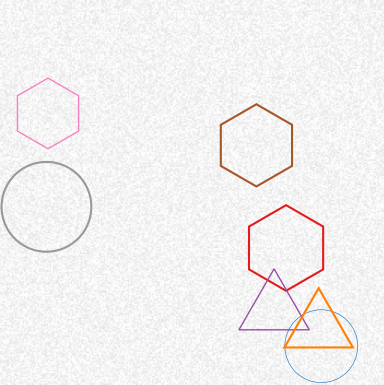[{"shape": "hexagon", "thickness": 1.5, "radius": 0.56, "center": [0.743, 0.356]}, {"shape": "circle", "thickness": 0.5, "radius": 0.47, "center": [0.835, 0.101]}, {"shape": "triangle", "thickness": 1, "radius": 0.53, "center": [0.712, 0.196]}, {"shape": "triangle", "thickness": 1.5, "radius": 0.51, "center": [0.828, 0.149]}, {"shape": "hexagon", "thickness": 1.5, "radius": 0.53, "center": [0.666, 0.622]}, {"shape": "hexagon", "thickness": 1, "radius": 0.46, "center": [0.125, 0.705]}, {"shape": "circle", "thickness": 1.5, "radius": 0.58, "center": [0.121, 0.463]}]